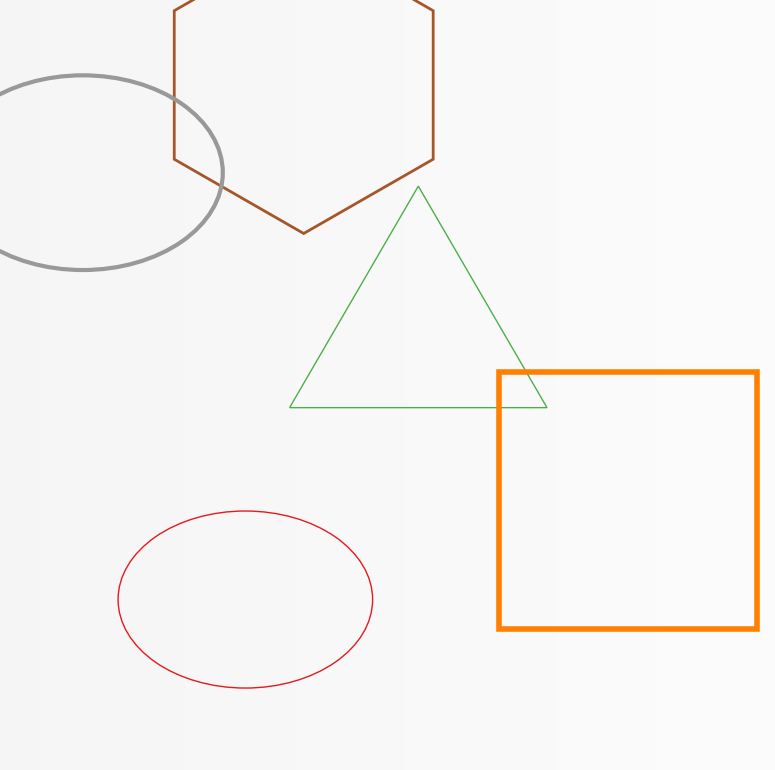[{"shape": "oval", "thickness": 0.5, "radius": 0.82, "center": [0.317, 0.221]}, {"shape": "triangle", "thickness": 0.5, "radius": 0.96, "center": [0.54, 0.566]}, {"shape": "square", "thickness": 2, "radius": 0.83, "center": [0.81, 0.35]}, {"shape": "hexagon", "thickness": 1, "radius": 0.96, "center": [0.392, 0.89]}, {"shape": "oval", "thickness": 1.5, "radius": 0.9, "center": [0.107, 0.776]}]